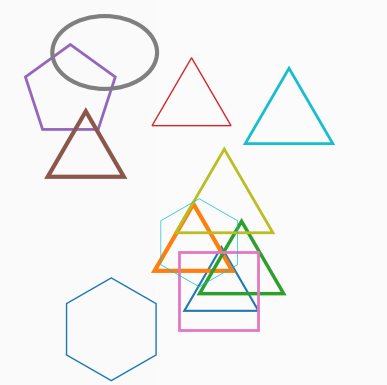[{"shape": "triangle", "thickness": 1.5, "radius": 0.55, "center": [0.571, 0.248]}, {"shape": "hexagon", "thickness": 1, "radius": 0.67, "center": [0.287, 0.145]}, {"shape": "triangle", "thickness": 3, "radius": 0.58, "center": [0.499, 0.354]}, {"shape": "triangle", "thickness": 2.5, "radius": 0.63, "center": [0.623, 0.3]}, {"shape": "triangle", "thickness": 1, "radius": 0.59, "center": [0.494, 0.732]}, {"shape": "pentagon", "thickness": 2, "radius": 0.61, "center": [0.182, 0.762]}, {"shape": "triangle", "thickness": 3, "radius": 0.57, "center": [0.221, 0.598]}, {"shape": "square", "thickness": 2, "radius": 0.51, "center": [0.564, 0.244]}, {"shape": "oval", "thickness": 3, "radius": 0.68, "center": [0.27, 0.864]}, {"shape": "triangle", "thickness": 2, "radius": 0.72, "center": [0.579, 0.468]}, {"shape": "hexagon", "thickness": 0.5, "radius": 0.57, "center": [0.514, 0.37]}, {"shape": "triangle", "thickness": 2, "radius": 0.65, "center": [0.746, 0.692]}]